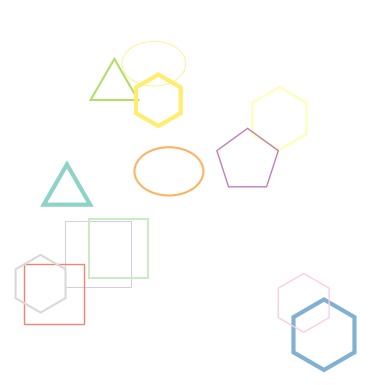[{"shape": "triangle", "thickness": 3, "radius": 0.35, "center": [0.174, 0.503]}, {"shape": "hexagon", "thickness": 1.5, "radius": 0.41, "center": [0.726, 0.692]}, {"shape": "square", "thickness": 0.5, "radius": 0.43, "center": [0.254, 0.341]}, {"shape": "square", "thickness": 1, "radius": 0.39, "center": [0.141, 0.236]}, {"shape": "hexagon", "thickness": 3, "radius": 0.46, "center": [0.842, 0.131]}, {"shape": "oval", "thickness": 1.5, "radius": 0.45, "center": [0.439, 0.555]}, {"shape": "triangle", "thickness": 1.5, "radius": 0.36, "center": [0.297, 0.776]}, {"shape": "hexagon", "thickness": 1, "radius": 0.38, "center": [0.789, 0.213]}, {"shape": "hexagon", "thickness": 1.5, "radius": 0.37, "center": [0.105, 0.263]}, {"shape": "pentagon", "thickness": 1, "radius": 0.42, "center": [0.643, 0.583]}, {"shape": "square", "thickness": 1.5, "radius": 0.38, "center": [0.307, 0.354]}, {"shape": "hexagon", "thickness": 3, "radius": 0.33, "center": [0.411, 0.739]}, {"shape": "oval", "thickness": 0.5, "radius": 0.41, "center": [0.4, 0.835]}]